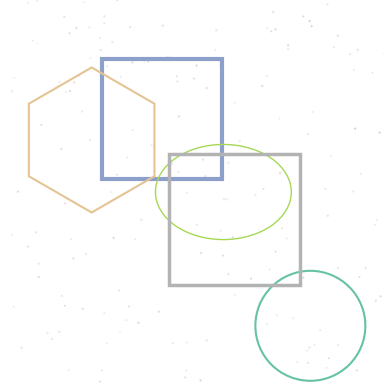[{"shape": "circle", "thickness": 1.5, "radius": 0.71, "center": [0.806, 0.154]}, {"shape": "square", "thickness": 3, "radius": 0.78, "center": [0.421, 0.691]}, {"shape": "oval", "thickness": 1, "radius": 0.88, "center": [0.58, 0.501]}, {"shape": "hexagon", "thickness": 1.5, "radius": 0.94, "center": [0.238, 0.636]}, {"shape": "square", "thickness": 2.5, "radius": 0.85, "center": [0.61, 0.431]}]